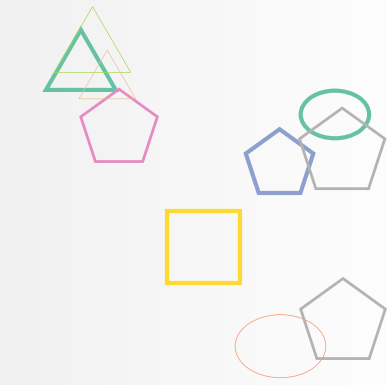[{"shape": "oval", "thickness": 3, "radius": 0.44, "center": [0.864, 0.703]}, {"shape": "triangle", "thickness": 3, "radius": 0.52, "center": [0.209, 0.818]}, {"shape": "oval", "thickness": 0.5, "radius": 0.58, "center": [0.724, 0.101]}, {"shape": "pentagon", "thickness": 3, "radius": 0.46, "center": [0.721, 0.573]}, {"shape": "pentagon", "thickness": 2, "radius": 0.52, "center": [0.307, 0.665]}, {"shape": "triangle", "thickness": 0.5, "radius": 0.57, "center": [0.239, 0.869]}, {"shape": "square", "thickness": 3, "radius": 0.47, "center": [0.526, 0.359]}, {"shape": "triangle", "thickness": 0.5, "radius": 0.42, "center": [0.277, 0.786]}, {"shape": "pentagon", "thickness": 2, "radius": 0.58, "center": [0.883, 0.604]}, {"shape": "pentagon", "thickness": 2, "radius": 0.57, "center": [0.885, 0.162]}]